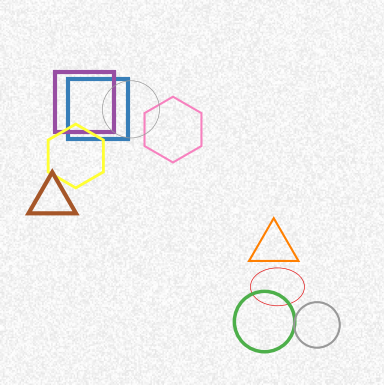[{"shape": "oval", "thickness": 0.5, "radius": 0.35, "center": [0.721, 0.255]}, {"shape": "square", "thickness": 3, "radius": 0.39, "center": [0.255, 0.717]}, {"shape": "circle", "thickness": 2.5, "radius": 0.39, "center": [0.687, 0.165]}, {"shape": "square", "thickness": 3, "radius": 0.39, "center": [0.219, 0.734]}, {"shape": "triangle", "thickness": 1.5, "radius": 0.37, "center": [0.711, 0.359]}, {"shape": "hexagon", "thickness": 2, "radius": 0.41, "center": [0.197, 0.595]}, {"shape": "triangle", "thickness": 3, "radius": 0.36, "center": [0.136, 0.482]}, {"shape": "hexagon", "thickness": 1.5, "radius": 0.43, "center": [0.449, 0.663]}, {"shape": "circle", "thickness": 1.5, "radius": 0.3, "center": [0.823, 0.156]}, {"shape": "circle", "thickness": 0.5, "radius": 0.37, "center": [0.34, 0.716]}]